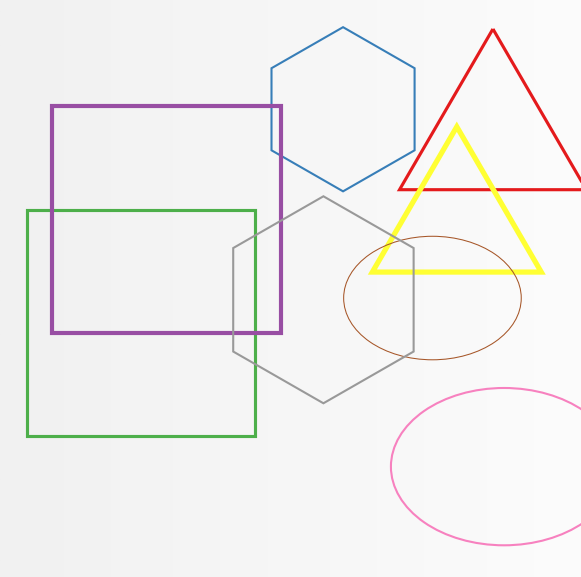[{"shape": "triangle", "thickness": 1.5, "radius": 0.93, "center": [0.848, 0.763]}, {"shape": "hexagon", "thickness": 1, "radius": 0.71, "center": [0.59, 0.81]}, {"shape": "square", "thickness": 1.5, "radius": 0.98, "center": [0.243, 0.44]}, {"shape": "square", "thickness": 2, "radius": 0.99, "center": [0.286, 0.619]}, {"shape": "triangle", "thickness": 2.5, "radius": 0.84, "center": [0.786, 0.612]}, {"shape": "oval", "thickness": 0.5, "radius": 0.76, "center": [0.744, 0.483]}, {"shape": "oval", "thickness": 1, "radius": 0.97, "center": [0.867, 0.191]}, {"shape": "hexagon", "thickness": 1, "radius": 0.9, "center": [0.556, 0.48]}]